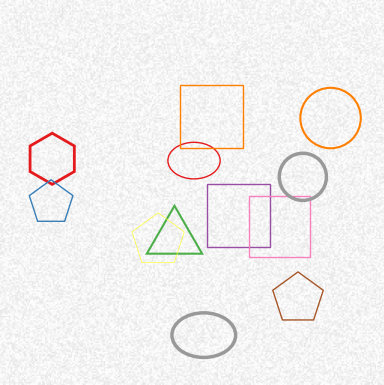[{"shape": "oval", "thickness": 1, "radius": 0.34, "center": [0.504, 0.583]}, {"shape": "hexagon", "thickness": 2, "radius": 0.33, "center": [0.136, 0.588]}, {"shape": "pentagon", "thickness": 1, "radius": 0.3, "center": [0.133, 0.473]}, {"shape": "triangle", "thickness": 1.5, "radius": 0.41, "center": [0.453, 0.383]}, {"shape": "square", "thickness": 1, "radius": 0.41, "center": [0.62, 0.44]}, {"shape": "circle", "thickness": 1.5, "radius": 0.39, "center": [0.859, 0.693]}, {"shape": "square", "thickness": 1, "radius": 0.41, "center": [0.551, 0.696]}, {"shape": "pentagon", "thickness": 0.5, "radius": 0.36, "center": [0.411, 0.376]}, {"shape": "pentagon", "thickness": 1, "radius": 0.34, "center": [0.774, 0.225]}, {"shape": "square", "thickness": 1, "radius": 0.4, "center": [0.726, 0.412]}, {"shape": "circle", "thickness": 2.5, "radius": 0.31, "center": [0.787, 0.541]}, {"shape": "oval", "thickness": 2.5, "radius": 0.41, "center": [0.529, 0.13]}]